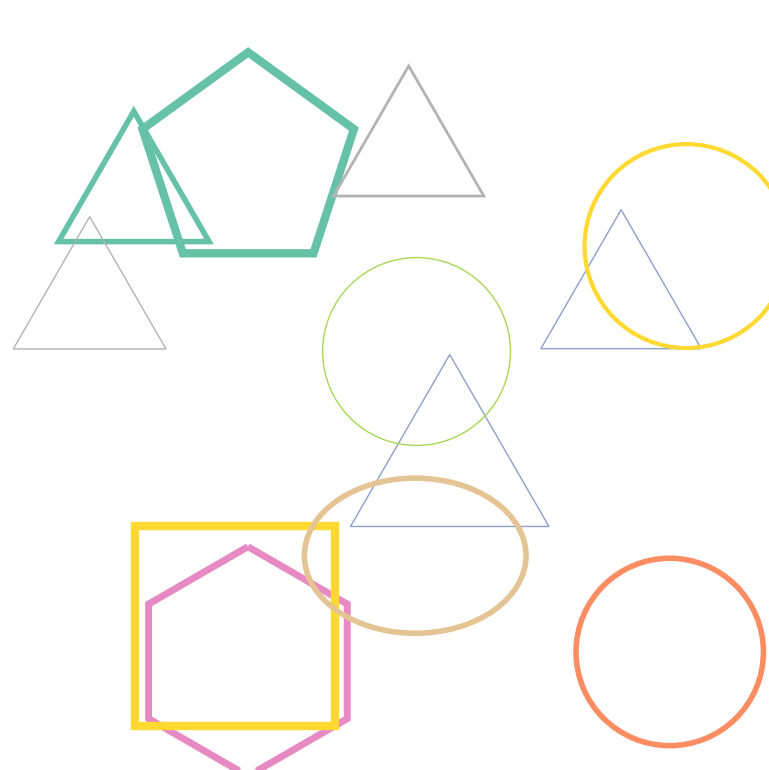[{"shape": "triangle", "thickness": 2, "radius": 0.56, "center": [0.174, 0.743]}, {"shape": "pentagon", "thickness": 3, "radius": 0.72, "center": [0.322, 0.788]}, {"shape": "circle", "thickness": 2, "radius": 0.61, "center": [0.87, 0.153]}, {"shape": "triangle", "thickness": 0.5, "radius": 0.74, "center": [0.584, 0.391]}, {"shape": "triangle", "thickness": 0.5, "radius": 0.6, "center": [0.807, 0.607]}, {"shape": "hexagon", "thickness": 2.5, "radius": 0.74, "center": [0.322, 0.141]}, {"shape": "circle", "thickness": 0.5, "radius": 0.61, "center": [0.541, 0.543]}, {"shape": "circle", "thickness": 1.5, "radius": 0.66, "center": [0.892, 0.68]}, {"shape": "square", "thickness": 3, "radius": 0.65, "center": [0.305, 0.187]}, {"shape": "oval", "thickness": 2, "radius": 0.72, "center": [0.539, 0.278]}, {"shape": "triangle", "thickness": 0.5, "radius": 0.57, "center": [0.116, 0.604]}, {"shape": "triangle", "thickness": 1, "radius": 0.56, "center": [0.531, 0.802]}]